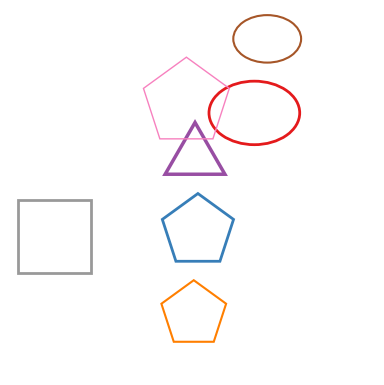[{"shape": "oval", "thickness": 2, "radius": 0.59, "center": [0.661, 0.707]}, {"shape": "pentagon", "thickness": 2, "radius": 0.49, "center": [0.514, 0.4]}, {"shape": "triangle", "thickness": 2.5, "radius": 0.45, "center": [0.507, 0.592]}, {"shape": "pentagon", "thickness": 1.5, "radius": 0.44, "center": [0.503, 0.184]}, {"shape": "oval", "thickness": 1.5, "radius": 0.44, "center": [0.694, 0.899]}, {"shape": "pentagon", "thickness": 1, "radius": 0.59, "center": [0.484, 0.734]}, {"shape": "square", "thickness": 2, "radius": 0.47, "center": [0.141, 0.385]}]